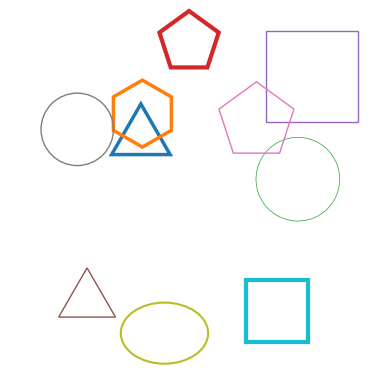[{"shape": "triangle", "thickness": 2.5, "radius": 0.44, "center": [0.366, 0.642]}, {"shape": "hexagon", "thickness": 2.5, "radius": 0.43, "center": [0.37, 0.705]}, {"shape": "circle", "thickness": 0.5, "radius": 0.54, "center": [0.774, 0.535]}, {"shape": "pentagon", "thickness": 3, "radius": 0.41, "center": [0.491, 0.89]}, {"shape": "square", "thickness": 1, "radius": 0.6, "center": [0.81, 0.801]}, {"shape": "triangle", "thickness": 1, "radius": 0.43, "center": [0.226, 0.219]}, {"shape": "pentagon", "thickness": 1, "radius": 0.51, "center": [0.666, 0.685]}, {"shape": "circle", "thickness": 1, "radius": 0.47, "center": [0.201, 0.664]}, {"shape": "oval", "thickness": 1.5, "radius": 0.57, "center": [0.427, 0.135]}, {"shape": "square", "thickness": 3, "radius": 0.4, "center": [0.72, 0.193]}]